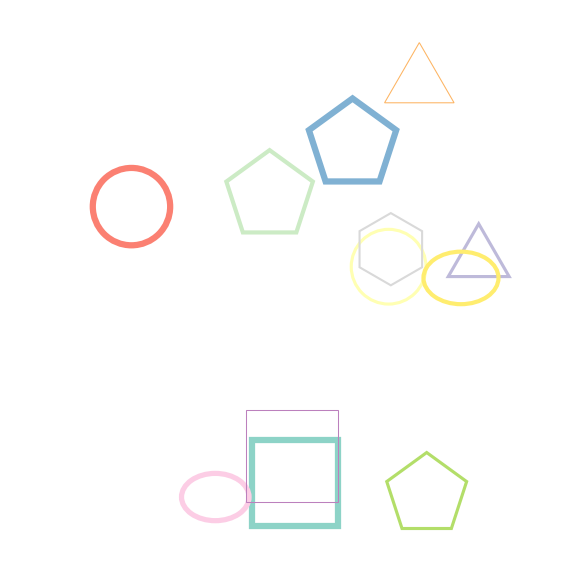[{"shape": "square", "thickness": 3, "radius": 0.37, "center": [0.511, 0.163]}, {"shape": "circle", "thickness": 1.5, "radius": 0.32, "center": [0.673, 0.537]}, {"shape": "triangle", "thickness": 1.5, "radius": 0.3, "center": [0.829, 0.551]}, {"shape": "circle", "thickness": 3, "radius": 0.33, "center": [0.228, 0.641]}, {"shape": "pentagon", "thickness": 3, "radius": 0.4, "center": [0.61, 0.749]}, {"shape": "triangle", "thickness": 0.5, "radius": 0.35, "center": [0.726, 0.856]}, {"shape": "pentagon", "thickness": 1.5, "radius": 0.36, "center": [0.739, 0.143]}, {"shape": "oval", "thickness": 2.5, "radius": 0.29, "center": [0.373, 0.138]}, {"shape": "hexagon", "thickness": 1, "radius": 0.31, "center": [0.677, 0.568]}, {"shape": "square", "thickness": 0.5, "radius": 0.4, "center": [0.506, 0.21]}, {"shape": "pentagon", "thickness": 2, "radius": 0.39, "center": [0.467, 0.66]}, {"shape": "oval", "thickness": 2, "radius": 0.32, "center": [0.798, 0.518]}]